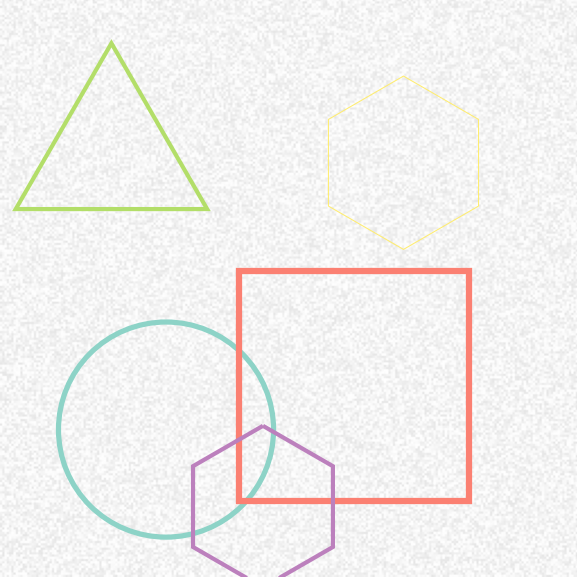[{"shape": "circle", "thickness": 2.5, "radius": 0.93, "center": [0.287, 0.255]}, {"shape": "square", "thickness": 3, "radius": 1.0, "center": [0.612, 0.33]}, {"shape": "triangle", "thickness": 2, "radius": 0.96, "center": [0.193, 0.733]}, {"shape": "hexagon", "thickness": 2, "radius": 0.7, "center": [0.455, 0.122]}, {"shape": "hexagon", "thickness": 0.5, "radius": 0.75, "center": [0.699, 0.717]}]